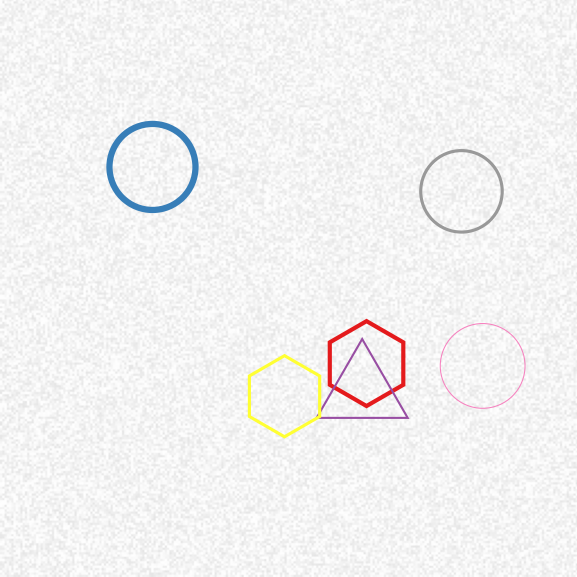[{"shape": "hexagon", "thickness": 2, "radius": 0.37, "center": [0.635, 0.37]}, {"shape": "circle", "thickness": 3, "radius": 0.37, "center": [0.264, 0.71]}, {"shape": "triangle", "thickness": 1, "radius": 0.46, "center": [0.627, 0.321]}, {"shape": "hexagon", "thickness": 1.5, "radius": 0.35, "center": [0.493, 0.313]}, {"shape": "circle", "thickness": 0.5, "radius": 0.37, "center": [0.836, 0.366]}, {"shape": "circle", "thickness": 1.5, "radius": 0.35, "center": [0.799, 0.668]}]